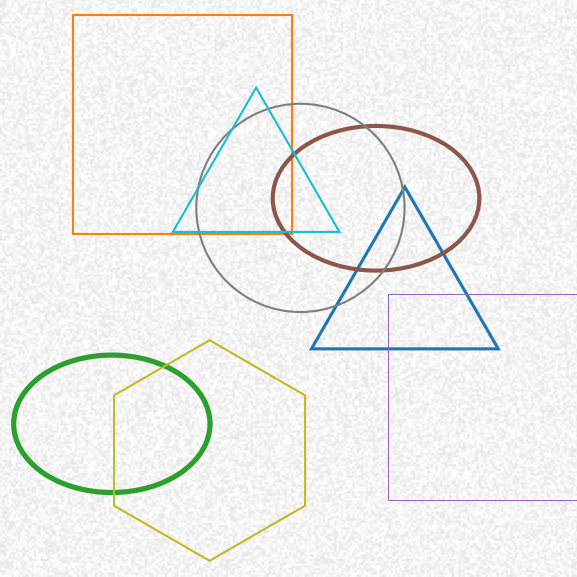[{"shape": "triangle", "thickness": 1.5, "radius": 0.93, "center": [0.701, 0.488]}, {"shape": "square", "thickness": 1, "radius": 0.95, "center": [0.317, 0.784]}, {"shape": "oval", "thickness": 2.5, "radius": 0.85, "center": [0.194, 0.265]}, {"shape": "square", "thickness": 0.5, "radius": 0.89, "center": [0.851, 0.312]}, {"shape": "oval", "thickness": 2, "radius": 0.89, "center": [0.651, 0.656]}, {"shape": "circle", "thickness": 1, "radius": 0.9, "center": [0.52, 0.639]}, {"shape": "hexagon", "thickness": 1, "radius": 0.95, "center": [0.363, 0.219]}, {"shape": "triangle", "thickness": 1, "radius": 0.83, "center": [0.444, 0.681]}]